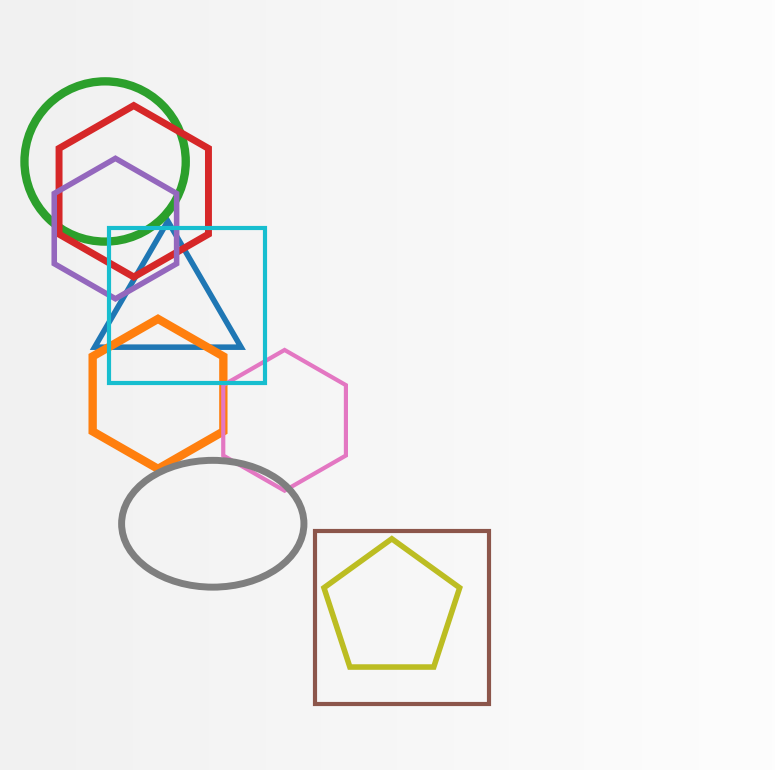[{"shape": "triangle", "thickness": 2, "radius": 0.55, "center": [0.217, 0.604]}, {"shape": "hexagon", "thickness": 3, "radius": 0.49, "center": [0.204, 0.488]}, {"shape": "circle", "thickness": 3, "radius": 0.52, "center": [0.136, 0.79]}, {"shape": "hexagon", "thickness": 2.5, "radius": 0.56, "center": [0.173, 0.752]}, {"shape": "hexagon", "thickness": 2, "radius": 0.46, "center": [0.149, 0.703]}, {"shape": "square", "thickness": 1.5, "radius": 0.56, "center": [0.519, 0.198]}, {"shape": "hexagon", "thickness": 1.5, "radius": 0.46, "center": [0.367, 0.454]}, {"shape": "oval", "thickness": 2.5, "radius": 0.59, "center": [0.275, 0.32]}, {"shape": "pentagon", "thickness": 2, "radius": 0.46, "center": [0.506, 0.208]}, {"shape": "square", "thickness": 1.5, "radius": 0.5, "center": [0.241, 0.603]}]